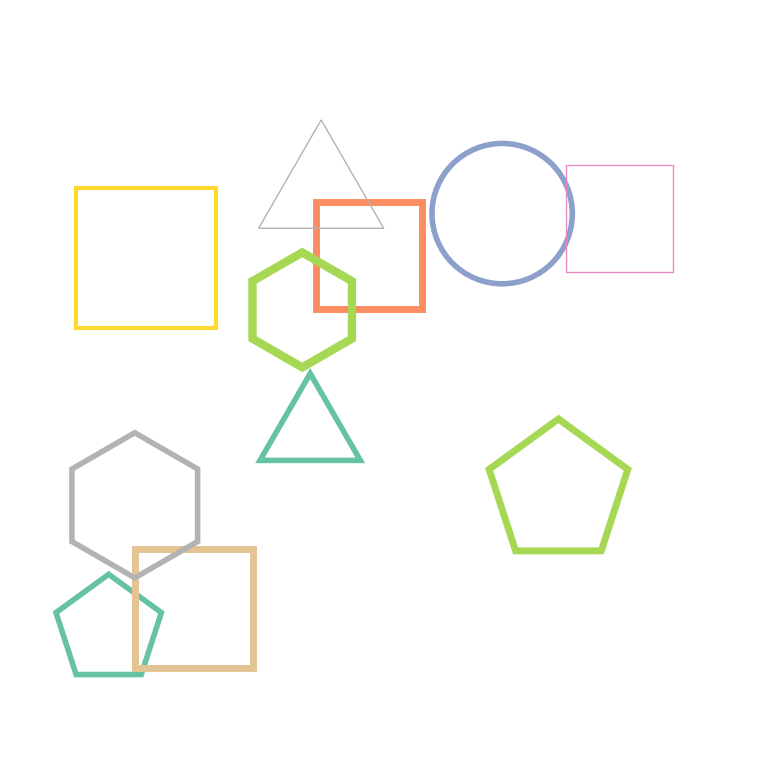[{"shape": "pentagon", "thickness": 2, "radius": 0.36, "center": [0.141, 0.182]}, {"shape": "triangle", "thickness": 2, "radius": 0.38, "center": [0.403, 0.44]}, {"shape": "square", "thickness": 2.5, "radius": 0.35, "center": [0.479, 0.668]}, {"shape": "circle", "thickness": 2, "radius": 0.46, "center": [0.652, 0.723]}, {"shape": "square", "thickness": 0.5, "radius": 0.35, "center": [0.804, 0.716]}, {"shape": "hexagon", "thickness": 3, "radius": 0.37, "center": [0.392, 0.598]}, {"shape": "pentagon", "thickness": 2.5, "radius": 0.47, "center": [0.725, 0.361]}, {"shape": "square", "thickness": 1.5, "radius": 0.45, "center": [0.19, 0.665]}, {"shape": "square", "thickness": 2.5, "radius": 0.38, "center": [0.252, 0.21]}, {"shape": "hexagon", "thickness": 2, "radius": 0.47, "center": [0.175, 0.344]}, {"shape": "triangle", "thickness": 0.5, "radius": 0.47, "center": [0.417, 0.75]}]